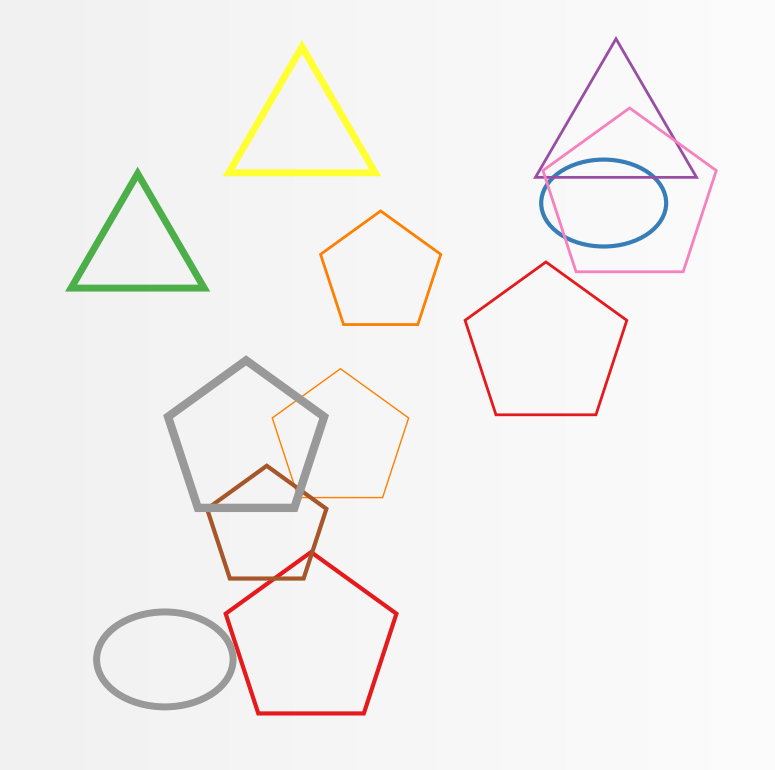[{"shape": "pentagon", "thickness": 1.5, "radius": 0.58, "center": [0.401, 0.167]}, {"shape": "pentagon", "thickness": 1, "radius": 0.55, "center": [0.704, 0.55]}, {"shape": "oval", "thickness": 1.5, "radius": 0.4, "center": [0.779, 0.736]}, {"shape": "triangle", "thickness": 2.5, "radius": 0.5, "center": [0.178, 0.675]}, {"shape": "triangle", "thickness": 1, "radius": 0.6, "center": [0.795, 0.83]}, {"shape": "pentagon", "thickness": 0.5, "radius": 0.46, "center": [0.439, 0.429]}, {"shape": "pentagon", "thickness": 1, "radius": 0.41, "center": [0.491, 0.644]}, {"shape": "triangle", "thickness": 2.5, "radius": 0.55, "center": [0.39, 0.83]}, {"shape": "pentagon", "thickness": 1.5, "radius": 0.4, "center": [0.344, 0.314]}, {"shape": "pentagon", "thickness": 1, "radius": 0.59, "center": [0.812, 0.742]}, {"shape": "pentagon", "thickness": 3, "radius": 0.53, "center": [0.318, 0.426]}, {"shape": "oval", "thickness": 2.5, "radius": 0.44, "center": [0.213, 0.144]}]